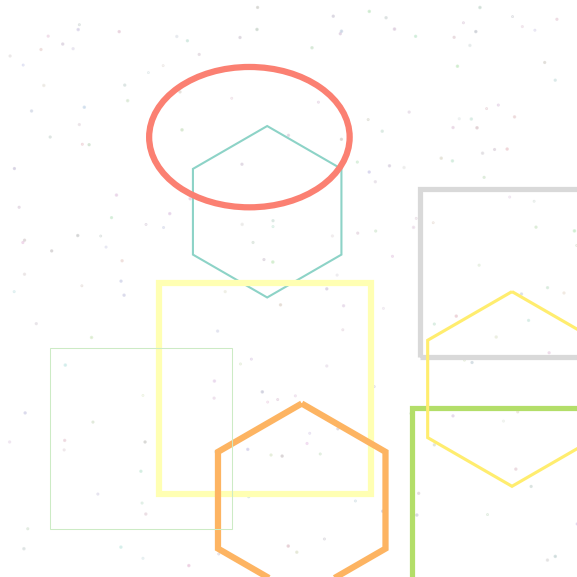[{"shape": "hexagon", "thickness": 1, "radius": 0.74, "center": [0.463, 0.632]}, {"shape": "square", "thickness": 3, "radius": 0.92, "center": [0.458, 0.326]}, {"shape": "oval", "thickness": 3, "radius": 0.87, "center": [0.432, 0.762]}, {"shape": "hexagon", "thickness": 3, "radius": 0.84, "center": [0.522, 0.133]}, {"shape": "square", "thickness": 2.5, "radius": 0.77, "center": [0.867, 0.139]}, {"shape": "square", "thickness": 2.5, "radius": 0.73, "center": [0.873, 0.527]}, {"shape": "square", "thickness": 0.5, "radius": 0.79, "center": [0.244, 0.24]}, {"shape": "hexagon", "thickness": 1.5, "radius": 0.84, "center": [0.887, 0.326]}]